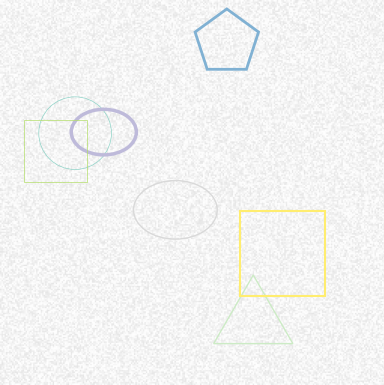[{"shape": "circle", "thickness": 0.5, "radius": 0.47, "center": [0.195, 0.654]}, {"shape": "oval", "thickness": 2.5, "radius": 0.42, "center": [0.27, 0.657]}, {"shape": "pentagon", "thickness": 2, "radius": 0.43, "center": [0.589, 0.89]}, {"shape": "square", "thickness": 0.5, "radius": 0.4, "center": [0.144, 0.607]}, {"shape": "oval", "thickness": 1, "radius": 0.54, "center": [0.456, 0.455]}, {"shape": "triangle", "thickness": 1, "radius": 0.59, "center": [0.658, 0.167]}, {"shape": "square", "thickness": 1.5, "radius": 0.55, "center": [0.734, 0.343]}]